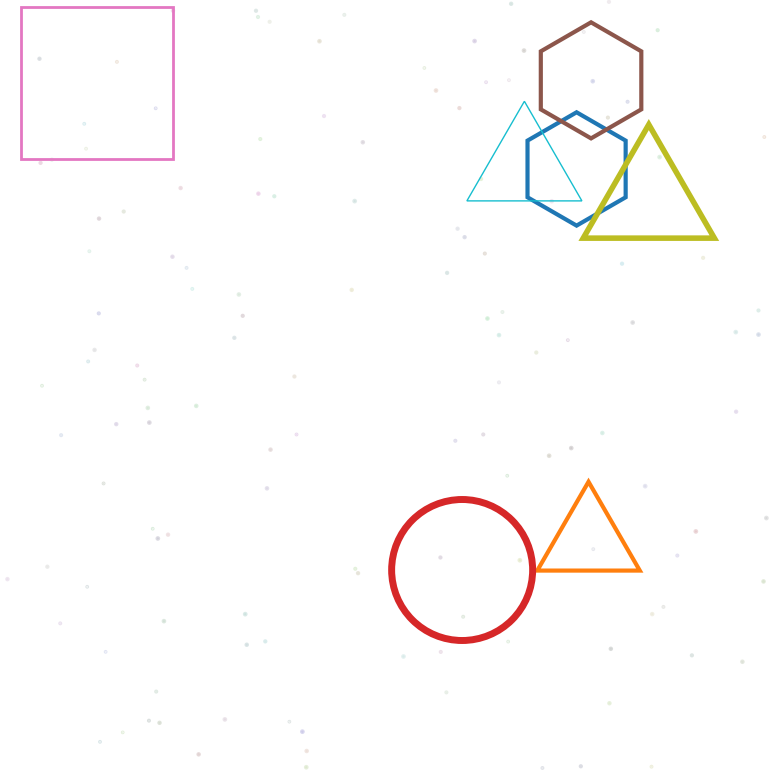[{"shape": "hexagon", "thickness": 1.5, "radius": 0.37, "center": [0.749, 0.781]}, {"shape": "triangle", "thickness": 1.5, "radius": 0.38, "center": [0.764, 0.297]}, {"shape": "circle", "thickness": 2.5, "radius": 0.46, "center": [0.6, 0.26]}, {"shape": "hexagon", "thickness": 1.5, "radius": 0.38, "center": [0.768, 0.896]}, {"shape": "square", "thickness": 1, "radius": 0.49, "center": [0.126, 0.892]}, {"shape": "triangle", "thickness": 2, "radius": 0.49, "center": [0.843, 0.74]}, {"shape": "triangle", "thickness": 0.5, "radius": 0.43, "center": [0.681, 0.782]}]